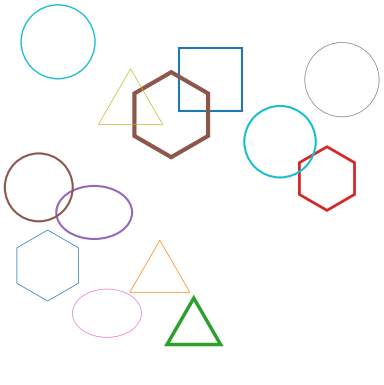[{"shape": "hexagon", "thickness": 0.5, "radius": 0.46, "center": [0.124, 0.31]}, {"shape": "square", "thickness": 1.5, "radius": 0.41, "center": [0.546, 0.793]}, {"shape": "triangle", "thickness": 0.5, "radius": 0.45, "center": [0.415, 0.286]}, {"shape": "triangle", "thickness": 2.5, "radius": 0.4, "center": [0.503, 0.145]}, {"shape": "hexagon", "thickness": 2, "radius": 0.41, "center": [0.849, 0.536]}, {"shape": "oval", "thickness": 1.5, "radius": 0.49, "center": [0.245, 0.448]}, {"shape": "hexagon", "thickness": 3, "radius": 0.55, "center": [0.445, 0.702]}, {"shape": "circle", "thickness": 1.5, "radius": 0.44, "center": [0.101, 0.513]}, {"shape": "oval", "thickness": 0.5, "radius": 0.45, "center": [0.278, 0.186]}, {"shape": "circle", "thickness": 0.5, "radius": 0.48, "center": [0.888, 0.793]}, {"shape": "triangle", "thickness": 0.5, "radius": 0.48, "center": [0.339, 0.725]}, {"shape": "circle", "thickness": 1.5, "radius": 0.46, "center": [0.727, 0.632]}, {"shape": "circle", "thickness": 1, "radius": 0.48, "center": [0.151, 0.891]}]